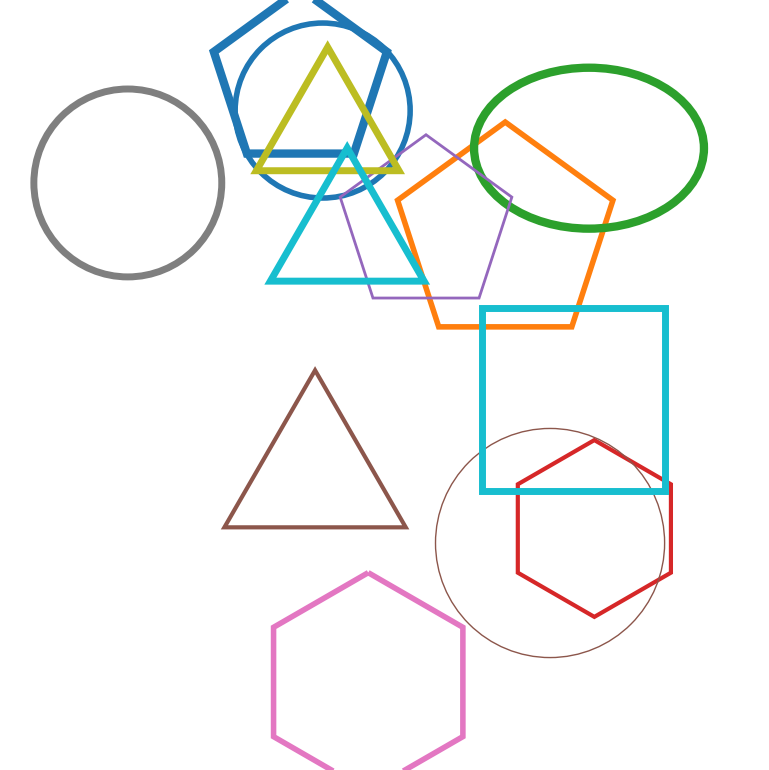[{"shape": "circle", "thickness": 2, "radius": 0.57, "center": [0.419, 0.856]}, {"shape": "pentagon", "thickness": 3, "radius": 0.59, "center": [0.39, 0.896]}, {"shape": "pentagon", "thickness": 2, "radius": 0.74, "center": [0.656, 0.694]}, {"shape": "oval", "thickness": 3, "radius": 0.75, "center": [0.765, 0.808]}, {"shape": "hexagon", "thickness": 1.5, "radius": 0.57, "center": [0.772, 0.314]}, {"shape": "pentagon", "thickness": 1, "radius": 0.59, "center": [0.553, 0.708]}, {"shape": "circle", "thickness": 0.5, "radius": 0.74, "center": [0.714, 0.295]}, {"shape": "triangle", "thickness": 1.5, "radius": 0.68, "center": [0.409, 0.383]}, {"shape": "hexagon", "thickness": 2, "radius": 0.71, "center": [0.478, 0.114]}, {"shape": "circle", "thickness": 2.5, "radius": 0.61, "center": [0.166, 0.762]}, {"shape": "triangle", "thickness": 2.5, "radius": 0.53, "center": [0.426, 0.832]}, {"shape": "square", "thickness": 2.5, "radius": 0.59, "center": [0.744, 0.481]}, {"shape": "triangle", "thickness": 2.5, "radius": 0.58, "center": [0.451, 0.693]}]